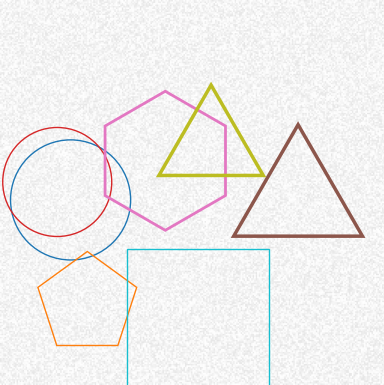[{"shape": "circle", "thickness": 1, "radius": 0.78, "center": [0.183, 0.481]}, {"shape": "pentagon", "thickness": 1, "radius": 0.67, "center": [0.227, 0.212]}, {"shape": "circle", "thickness": 1, "radius": 0.71, "center": [0.149, 0.527]}, {"shape": "triangle", "thickness": 2.5, "radius": 0.97, "center": [0.774, 0.483]}, {"shape": "hexagon", "thickness": 2, "radius": 0.9, "center": [0.429, 0.582]}, {"shape": "triangle", "thickness": 2.5, "radius": 0.78, "center": [0.548, 0.623]}, {"shape": "square", "thickness": 1, "radius": 0.92, "center": [0.515, 0.168]}]